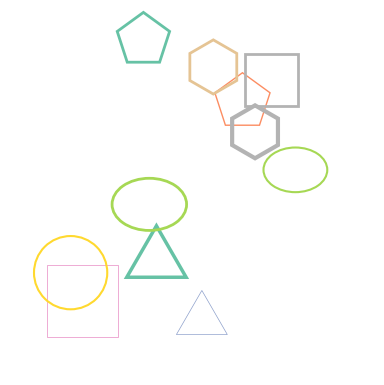[{"shape": "pentagon", "thickness": 2, "radius": 0.36, "center": [0.373, 0.896]}, {"shape": "triangle", "thickness": 2.5, "radius": 0.45, "center": [0.406, 0.324]}, {"shape": "pentagon", "thickness": 1, "radius": 0.38, "center": [0.63, 0.736]}, {"shape": "triangle", "thickness": 0.5, "radius": 0.38, "center": [0.524, 0.169]}, {"shape": "square", "thickness": 0.5, "radius": 0.47, "center": [0.214, 0.219]}, {"shape": "oval", "thickness": 1.5, "radius": 0.41, "center": [0.767, 0.559]}, {"shape": "oval", "thickness": 2, "radius": 0.48, "center": [0.388, 0.469]}, {"shape": "circle", "thickness": 1.5, "radius": 0.48, "center": [0.183, 0.292]}, {"shape": "hexagon", "thickness": 2, "radius": 0.35, "center": [0.554, 0.826]}, {"shape": "square", "thickness": 2, "radius": 0.34, "center": [0.704, 0.792]}, {"shape": "hexagon", "thickness": 3, "radius": 0.34, "center": [0.662, 0.658]}]